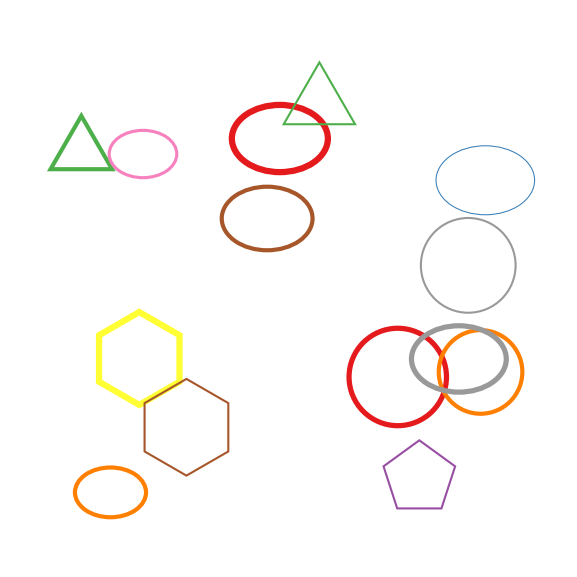[{"shape": "oval", "thickness": 3, "radius": 0.42, "center": [0.485, 0.759]}, {"shape": "circle", "thickness": 2.5, "radius": 0.42, "center": [0.689, 0.346]}, {"shape": "oval", "thickness": 0.5, "radius": 0.43, "center": [0.84, 0.687]}, {"shape": "triangle", "thickness": 2, "radius": 0.31, "center": [0.141, 0.737]}, {"shape": "triangle", "thickness": 1, "radius": 0.36, "center": [0.553, 0.82]}, {"shape": "pentagon", "thickness": 1, "radius": 0.33, "center": [0.726, 0.171]}, {"shape": "circle", "thickness": 2, "radius": 0.36, "center": [0.832, 0.355]}, {"shape": "oval", "thickness": 2, "radius": 0.31, "center": [0.191, 0.147]}, {"shape": "hexagon", "thickness": 3, "radius": 0.4, "center": [0.241, 0.378]}, {"shape": "hexagon", "thickness": 1, "radius": 0.42, "center": [0.323, 0.259]}, {"shape": "oval", "thickness": 2, "radius": 0.39, "center": [0.463, 0.621]}, {"shape": "oval", "thickness": 1.5, "radius": 0.29, "center": [0.248, 0.732]}, {"shape": "circle", "thickness": 1, "radius": 0.41, "center": [0.811, 0.54]}, {"shape": "oval", "thickness": 2.5, "radius": 0.41, "center": [0.795, 0.378]}]